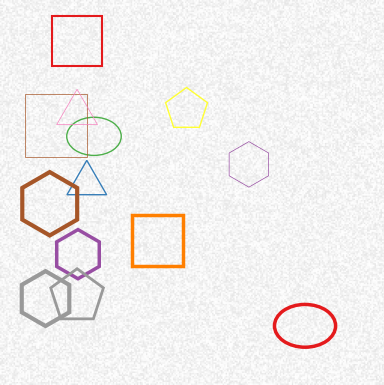[{"shape": "oval", "thickness": 2.5, "radius": 0.4, "center": [0.792, 0.154]}, {"shape": "square", "thickness": 1.5, "radius": 0.33, "center": [0.2, 0.893]}, {"shape": "triangle", "thickness": 1, "radius": 0.3, "center": [0.225, 0.524]}, {"shape": "oval", "thickness": 1, "radius": 0.35, "center": [0.244, 0.646]}, {"shape": "hexagon", "thickness": 0.5, "radius": 0.3, "center": [0.646, 0.573]}, {"shape": "hexagon", "thickness": 2.5, "radius": 0.32, "center": [0.203, 0.34]}, {"shape": "square", "thickness": 2.5, "radius": 0.33, "center": [0.409, 0.375]}, {"shape": "pentagon", "thickness": 1, "radius": 0.29, "center": [0.485, 0.716]}, {"shape": "square", "thickness": 0.5, "radius": 0.41, "center": [0.146, 0.674]}, {"shape": "hexagon", "thickness": 3, "radius": 0.41, "center": [0.129, 0.471]}, {"shape": "triangle", "thickness": 0.5, "radius": 0.31, "center": [0.2, 0.707]}, {"shape": "hexagon", "thickness": 3, "radius": 0.36, "center": [0.118, 0.224]}, {"shape": "pentagon", "thickness": 2, "radius": 0.36, "center": [0.2, 0.23]}]